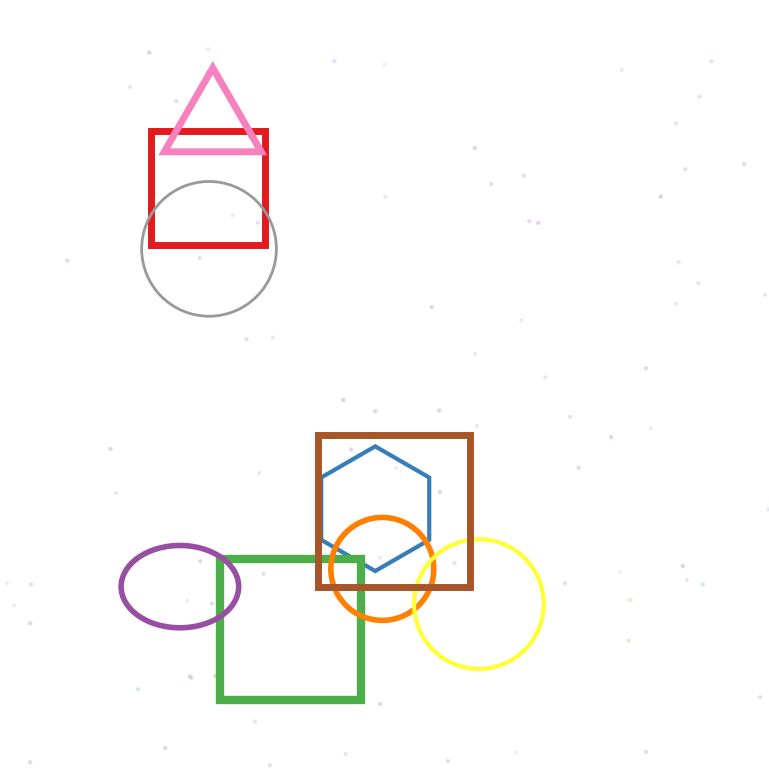[{"shape": "square", "thickness": 2.5, "radius": 0.37, "center": [0.27, 0.756]}, {"shape": "hexagon", "thickness": 1.5, "radius": 0.4, "center": [0.487, 0.339]}, {"shape": "square", "thickness": 3, "radius": 0.46, "center": [0.377, 0.183]}, {"shape": "oval", "thickness": 2, "radius": 0.38, "center": [0.234, 0.238]}, {"shape": "circle", "thickness": 2, "radius": 0.33, "center": [0.497, 0.261]}, {"shape": "circle", "thickness": 1.5, "radius": 0.42, "center": [0.622, 0.215]}, {"shape": "square", "thickness": 2.5, "radius": 0.49, "center": [0.511, 0.337]}, {"shape": "triangle", "thickness": 2.5, "radius": 0.36, "center": [0.276, 0.839]}, {"shape": "circle", "thickness": 1, "radius": 0.44, "center": [0.271, 0.677]}]